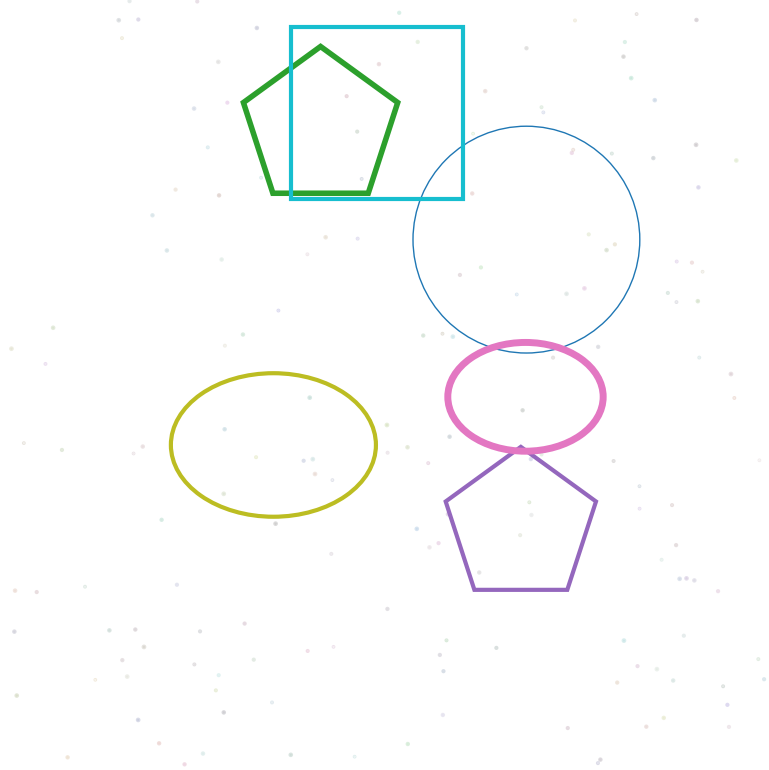[{"shape": "circle", "thickness": 0.5, "radius": 0.74, "center": [0.684, 0.689]}, {"shape": "pentagon", "thickness": 2, "radius": 0.53, "center": [0.416, 0.834]}, {"shape": "pentagon", "thickness": 1.5, "radius": 0.51, "center": [0.676, 0.317]}, {"shape": "oval", "thickness": 2.5, "radius": 0.5, "center": [0.682, 0.485]}, {"shape": "oval", "thickness": 1.5, "radius": 0.67, "center": [0.355, 0.422]}, {"shape": "square", "thickness": 1.5, "radius": 0.56, "center": [0.489, 0.853]}]